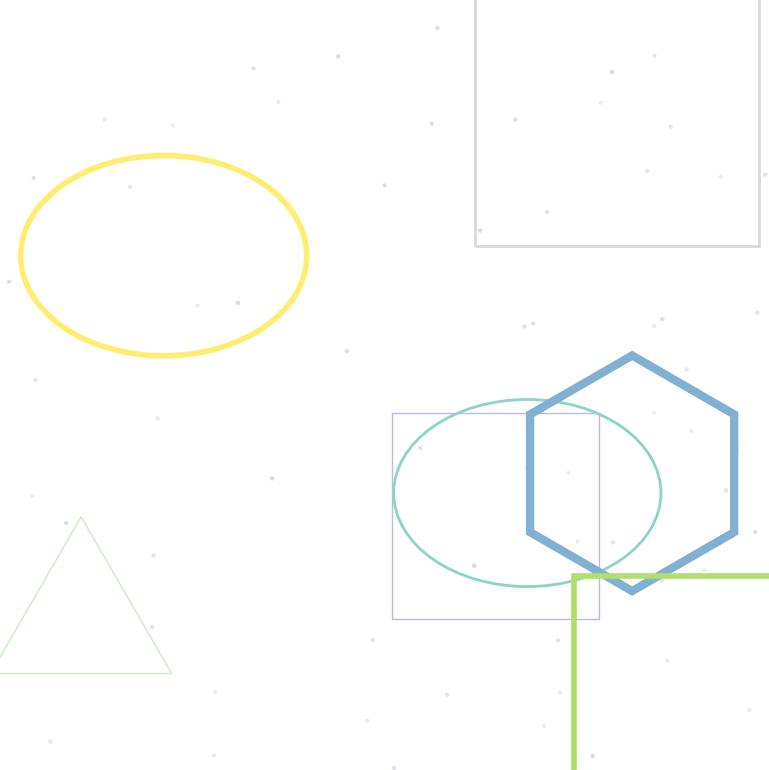[{"shape": "oval", "thickness": 1, "radius": 0.87, "center": [0.685, 0.36]}, {"shape": "square", "thickness": 0.5, "radius": 0.67, "center": [0.643, 0.33]}, {"shape": "hexagon", "thickness": 3, "radius": 0.76, "center": [0.821, 0.385]}, {"shape": "square", "thickness": 2, "radius": 0.69, "center": [0.885, 0.114]}, {"shape": "square", "thickness": 1, "radius": 0.92, "center": [0.802, 0.865]}, {"shape": "triangle", "thickness": 0.5, "radius": 0.68, "center": [0.105, 0.193]}, {"shape": "oval", "thickness": 2, "radius": 0.93, "center": [0.213, 0.668]}]